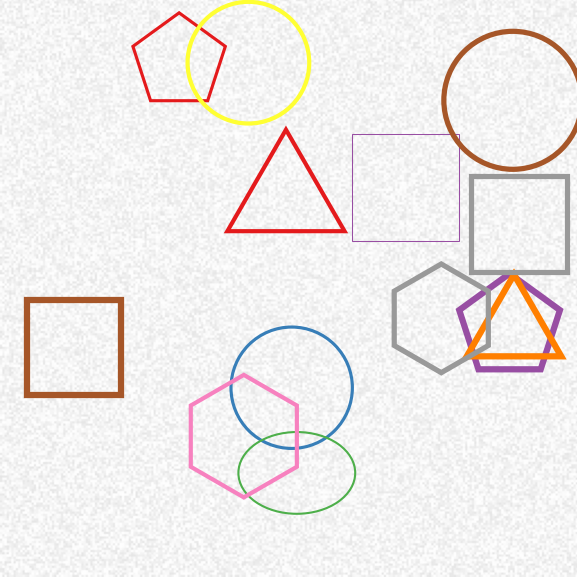[{"shape": "triangle", "thickness": 2, "radius": 0.59, "center": [0.495, 0.657]}, {"shape": "pentagon", "thickness": 1.5, "radius": 0.42, "center": [0.31, 0.893]}, {"shape": "circle", "thickness": 1.5, "radius": 0.53, "center": [0.505, 0.328]}, {"shape": "oval", "thickness": 1, "radius": 0.51, "center": [0.514, 0.18]}, {"shape": "pentagon", "thickness": 3, "radius": 0.46, "center": [0.882, 0.434]}, {"shape": "square", "thickness": 0.5, "radius": 0.46, "center": [0.702, 0.674]}, {"shape": "triangle", "thickness": 3, "radius": 0.47, "center": [0.89, 0.429]}, {"shape": "circle", "thickness": 2, "radius": 0.53, "center": [0.43, 0.891]}, {"shape": "circle", "thickness": 2.5, "radius": 0.6, "center": [0.888, 0.825]}, {"shape": "square", "thickness": 3, "radius": 0.41, "center": [0.128, 0.398]}, {"shape": "hexagon", "thickness": 2, "radius": 0.53, "center": [0.422, 0.244]}, {"shape": "square", "thickness": 2.5, "radius": 0.42, "center": [0.899, 0.611]}, {"shape": "hexagon", "thickness": 2.5, "radius": 0.47, "center": [0.764, 0.448]}]